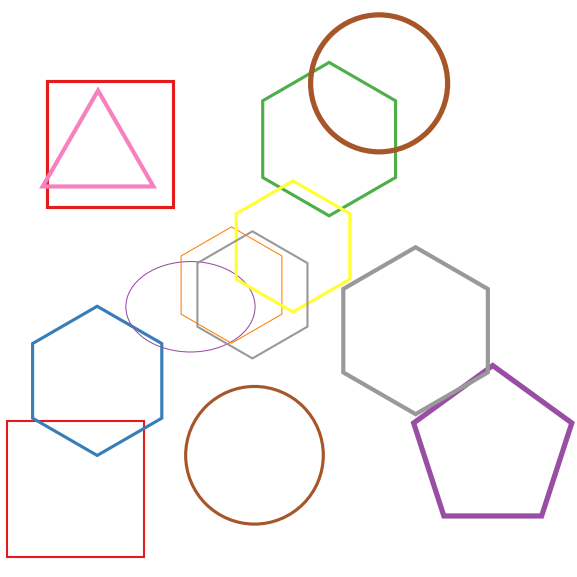[{"shape": "square", "thickness": 1, "radius": 0.59, "center": [0.131, 0.153]}, {"shape": "square", "thickness": 1.5, "radius": 0.55, "center": [0.19, 0.75]}, {"shape": "hexagon", "thickness": 1.5, "radius": 0.65, "center": [0.168, 0.34]}, {"shape": "hexagon", "thickness": 1.5, "radius": 0.66, "center": [0.57, 0.758]}, {"shape": "oval", "thickness": 0.5, "radius": 0.56, "center": [0.33, 0.468]}, {"shape": "pentagon", "thickness": 2.5, "radius": 0.72, "center": [0.853, 0.222]}, {"shape": "hexagon", "thickness": 0.5, "radius": 0.5, "center": [0.401, 0.506]}, {"shape": "hexagon", "thickness": 1.5, "radius": 0.57, "center": [0.507, 0.572]}, {"shape": "circle", "thickness": 1.5, "radius": 0.6, "center": [0.441, 0.211]}, {"shape": "circle", "thickness": 2.5, "radius": 0.59, "center": [0.656, 0.855]}, {"shape": "triangle", "thickness": 2, "radius": 0.55, "center": [0.17, 0.732]}, {"shape": "hexagon", "thickness": 1, "radius": 0.55, "center": [0.437, 0.489]}, {"shape": "hexagon", "thickness": 2, "radius": 0.72, "center": [0.72, 0.427]}]